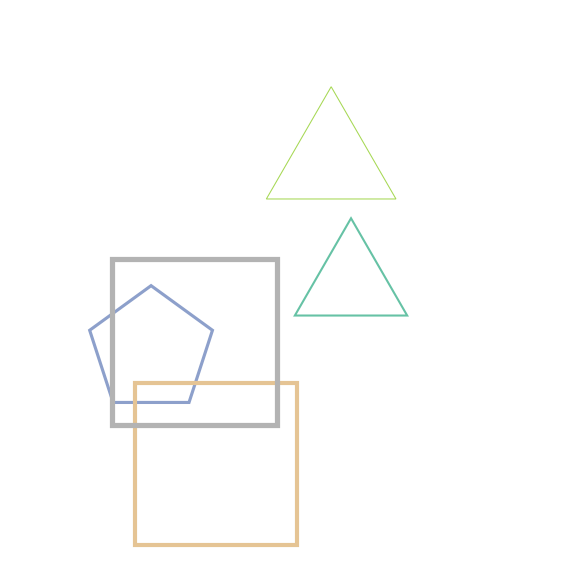[{"shape": "triangle", "thickness": 1, "radius": 0.56, "center": [0.608, 0.509]}, {"shape": "pentagon", "thickness": 1.5, "radius": 0.56, "center": [0.262, 0.393]}, {"shape": "triangle", "thickness": 0.5, "radius": 0.65, "center": [0.573, 0.719]}, {"shape": "square", "thickness": 2, "radius": 0.7, "center": [0.374, 0.195]}, {"shape": "square", "thickness": 2.5, "radius": 0.72, "center": [0.336, 0.407]}]